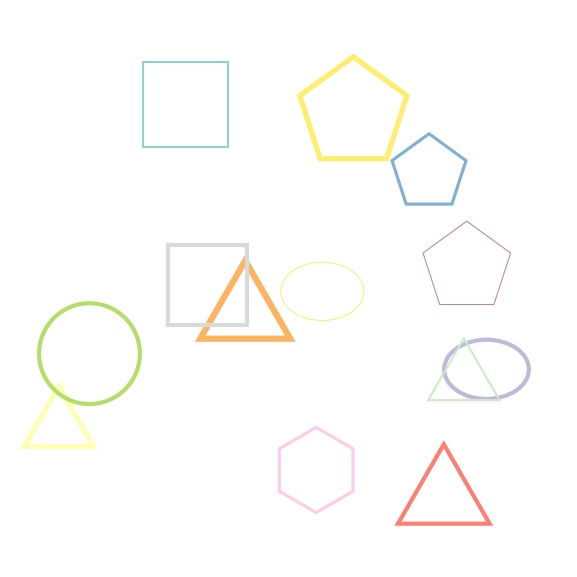[{"shape": "square", "thickness": 1, "radius": 0.37, "center": [0.321, 0.818]}, {"shape": "triangle", "thickness": 2.5, "radius": 0.35, "center": [0.102, 0.261]}, {"shape": "oval", "thickness": 2, "radius": 0.37, "center": [0.842, 0.36]}, {"shape": "triangle", "thickness": 2, "radius": 0.46, "center": [0.768, 0.138]}, {"shape": "pentagon", "thickness": 1.5, "radius": 0.34, "center": [0.743, 0.7]}, {"shape": "triangle", "thickness": 3, "radius": 0.45, "center": [0.425, 0.458]}, {"shape": "circle", "thickness": 2, "radius": 0.44, "center": [0.155, 0.387]}, {"shape": "hexagon", "thickness": 1.5, "radius": 0.37, "center": [0.547, 0.185]}, {"shape": "square", "thickness": 2, "radius": 0.35, "center": [0.359, 0.506]}, {"shape": "pentagon", "thickness": 0.5, "radius": 0.4, "center": [0.808, 0.536]}, {"shape": "triangle", "thickness": 1, "radius": 0.36, "center": [0.803, 0.342]}, {"shape": "oval", "thickness": 0.5, "radius": 0.36, "center": [0.558, 0.495]}, {"shape": "pentagon", "thickness": 2.5, "radius": 0.49, "center": [0.612, 0.803]}]